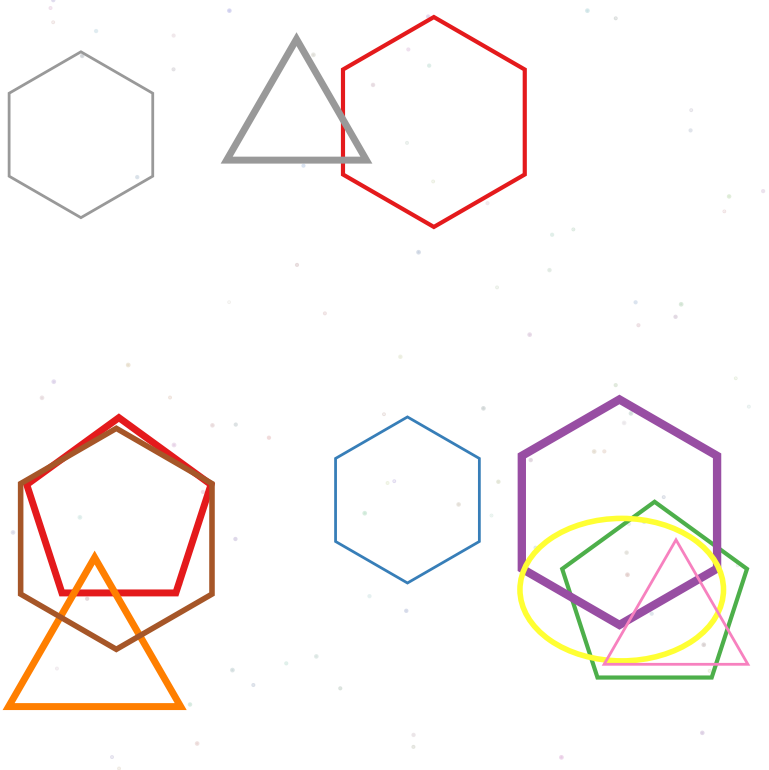[{"shape": "hexagon", "thickness": 1.5, "radius": 0.68, "center": [0.563, 0.842]}, {"shape": "pentagon", "thickness": 2.5, "radius": 0.63, "center": [0.154, 0.332]}, {"shape": "hexagon", "thickness": 1, "radius": 0.54, "center": [0.529, 0.351]}, {"shape": "pentagon", "thickness": 1.5, "radius": 0.63, "center": [0.85, 0.222]}, {"shape": "hexagon", "thickness": 3, "radius": 0.73, "center": [0.804, 0.335]}, {"shape": "triangle", "thickness": 2.5, "radius": 0.65, "center": [0.123, 0.147]}, {"shape": "oval", "thickness": 2, "radius": 0.66, "center": [0.807, 0.234]}, {"shape": "hexagon", "thickness": 2, "radius": 0.72, "center": [0.151, 0.3]}, {"shape": "triangle", "thickness": 1, "radius": 0.54, "center": [0.878, 0.191]}, {"shape": "hexagon", "thickness": 1, "radius": 0.54, "center": [0.105, 0.825]}, {"shape": "triangle", "thickness": 2.5, "radius": 0.52, "center": [0.385, 0.844]}]